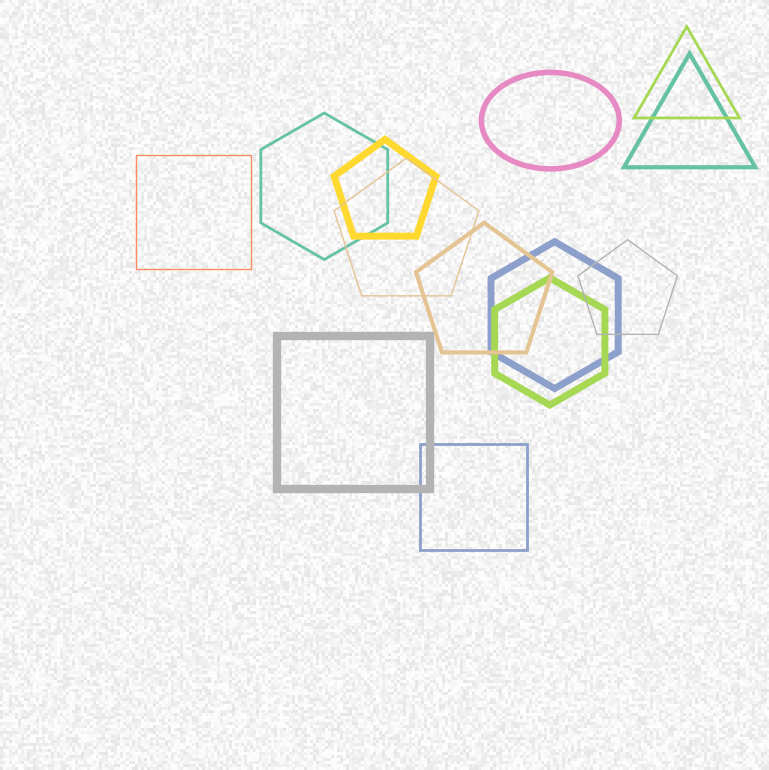[{"shape": "triangle", "thickness": 1.5, "radius": 0.49, "center": [0.896, 0.832]}, {"shape": "hexagon", "thickness": 1, "radius": 0.48, "center": [0.421, 0.758]}, {"shape": "square", "thickness": 0.5, "radius": 0.37, "center": [0.251, 0.725]}, {"shape": "square", "thickness": 1, "radius": 0.35, "center": [0.615, 0.354]}, {"shape": "hexagon", "thickness": 2.5, "radius": 0.48, "center": [0.72, 0.591]}, {"shape": "oval", "thickness": 2, "radius": 0.45, "center": [0.715, 0.843]}, {"shape": "hexagon", "thickness": 2.5, "radius": 0.41, "center": [0.714, 0.557]}, {"shape": "triangle", "thickness": 1, "radius": 0.4, "center": [0.892, 0.886]}, {"shape": "pentagon", "thickness": 2.5, "radius": 0.35, "center": [0.5, 0.75]}, {"shape": "pentagon", "thickness": 0.5, "radius": 0.49, "center": [0.528, 0.696]}, {"shape": "pentagon", "thickness": 1.5, "radius": 0.47, "center": [0.629, 0.618]}, {"shape": "square", "thickness": 3, "radius": 0.5, "center": [0.459, 0.464]}, {"shape": "pentagon", "thickness": 0.5, "radius": 0.34, "center": [0.815, 0.621]}]